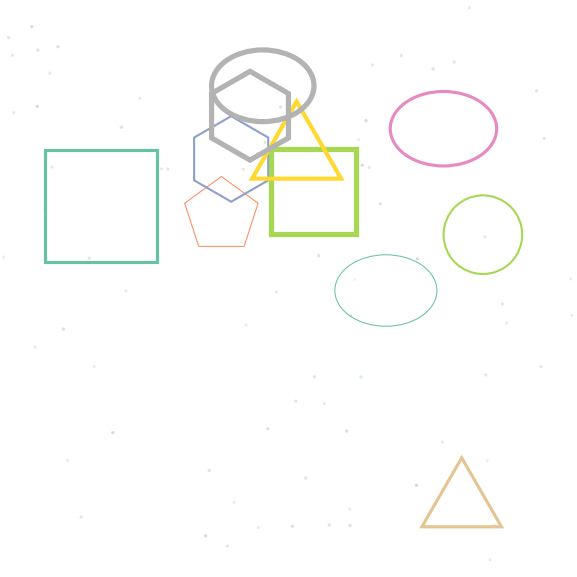[{"shape": "oval", "thickness": 0.5, "radius": 0.44, "center": [0.668, 0.496]}, {"shape": "square", "thickness": 1.5, "radius": 0.49, "center": [0.175, 0.643]}, {"shape": "pentagon", "thickness": 0.5, "radius": 0.33, "center": [0.383, 0.627]}, {"shape": "hexagon", "thickness": 1, "radius": 0.37, "center": [0.4, 0.724]}, {"shape": "oval", "thickness": 1.5, "radius": 0.46, "center": [0.768, 0.776]}, {"shape": "circle", "thickness": 1, "radius": 0.34, "center": [0.836, 0.593]}, {"shape": "square", "thickness": 2.5, "radius": 0.37, "center": [0.543, 0.667]}, {"shape": "triangle", "thickness": 2, "radius": 0.45, "center": [0.514, 0.734]}, {"shape": "triangle", "thickness": 1.5, "radius": 0.4, "center": [0.799, 0.127]}, {"shape": "oval", "thickness": 2.5, "radius": 0.44, "center": [0.455, 0.851]}, {"shape": "hexagon", "thickness": 2.5, "radius": 0.38, "center": [0.433, 0.799]}]